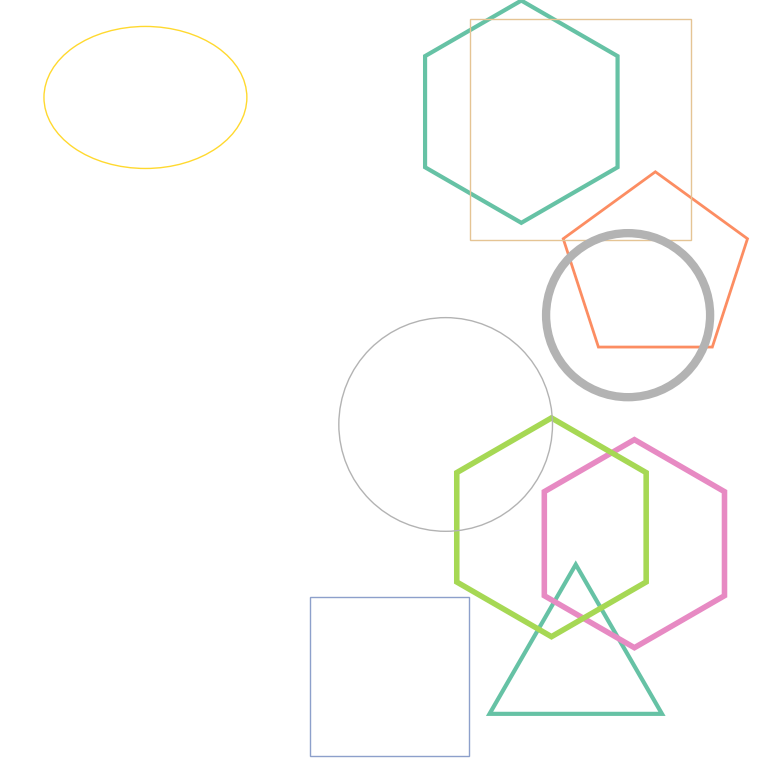[{"shape": "hexagon", "thickness": 1.5, "radius": 0.72, "center": [0.677, 0.855]}, {"shape": "triangle", "thickness": 1.5, "radius": 0.65, "center": [0.748, 0.138]}, {"shape": "pentagon", "thickness": 1, "radius": 0.63, "center": [0.851, 0.651]}, {"shape": "square", "thickness": 0.5, "radius": 0.52, "center": [0.506, 0.122]}, {"shape": "hexagon", "thickness": 2, "radius": 0.68, "center": [0.824, 0.294]}, {"shape": "hexagon", "thickness": 2, "radius": 0.71, "center": [0.716, 0.315]}, {"shape": "oval", "thickness": 0.5, "radius": 0.66, "center": [0.189, 0.873]}, {"shape": "square", "thickness": 0.5, "radius": 0.72, "center": [0.754, 0.832]}, {"shape": "circle", "thickness": 0.5, "radius": 0.69, "center": [0.579, 0.449]}, {"shape": "circle", "thickness": 3, "radius": 0.53, "center": [0.816, 0.591]}]